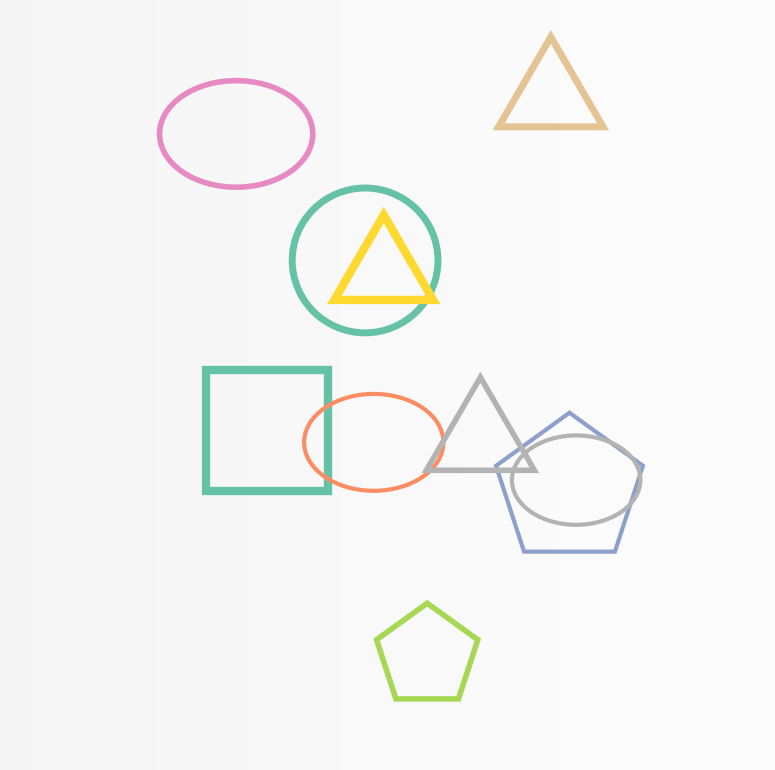[{"shape": "circle", "thickness": 2.5, "radius": 0.47, "center": [0.471, 0.662]}, {"shape": "square", "thickness": 3, "radius": 0.39, "center": [0.345, 0.441]}, {"shape": "oval", "thickness": 1.5, "radius": 0.45, "center": [0.482, 0.426]}, {"shape": "pentagon", "thickness": 1.5, "radius": 0.5, "center": [0.735, 0.364]}, {"shape": "oval", "thickness": 2, "radius": 0.49, "center": [0.305, 0.826]}, {"shape": "pentagon", "thickness": 2, "radius": 0.34, "center": [0.551, 0.148]}, {"shape": "triangle", "thickness": 3, "radius": 0.37, "center": [0.495, 0.647]}, {"shape": "triangle", "thickness": 2.5, "radius": 0.39, "center": [0.711, 0.874]}, {"shape": "oval", "thickness": 1.5, "radius": 0.41, "center": [0.743, 0.376]}, {"shape": "triangle", "thickness": 2, "radius": 0.4, "center": [0.62, 0.429]}]